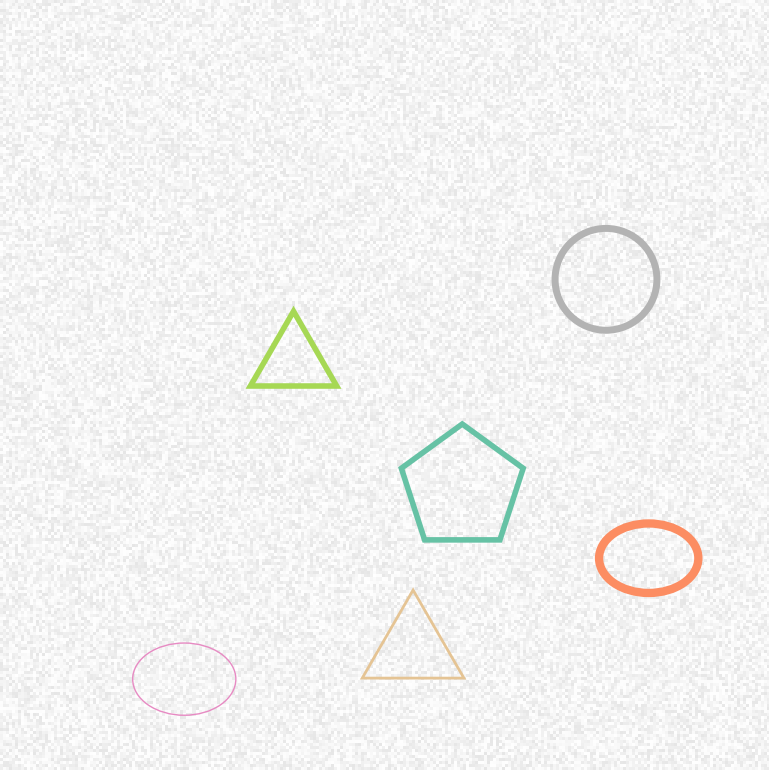[{"shape": "pentagon", "thickness": 2, "radius": 0.42, "center": [0.6, 0.366]}, {"shape": "oval", "thickness": 3, "radius": 0.32, "center": [0.842, 0.275]}, {"shape": "oval", "thickness": 0.5, "radius": 0.33, "center": [0.239, 0.118]}, {"shape": "triangle", "thickness": 2, "radius": 0.32, "center": [0.381, 0.531]}, {"shape": "triangle", "thickness": 1, "radius": 0.38, "center": [0.536, 0.157]}, {"shape": "circle", "thickness": 2.5, "radius": 0.33, "center": [0.787, 0.637]}]